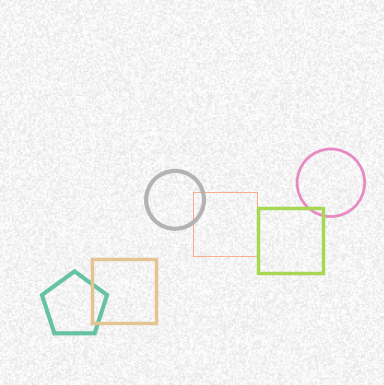[{"shape": "pentagon", "thickness": 3, "radius": 0.44, "center": [0.194, 0.206]}, {"shape": "square", "thickness": 0.5, "radius": 0.42, "center": [0.584, 0.419]}, {"shape": "circle", "thickness": 2, "radius": 0.44, "center": [0.859, 0.525]}, {"shape": "square", "thickness": 2.5, "radius": 0.42, "center": [0.754, 0.375]}, {"shape": "square", "thickness": 2.5, "radius": 0.42, "center": [0.321, 0.244]}, {"shape": "circle", "thickness": 3, "radius": 0.38, "center": [0.455, 0.481]}]